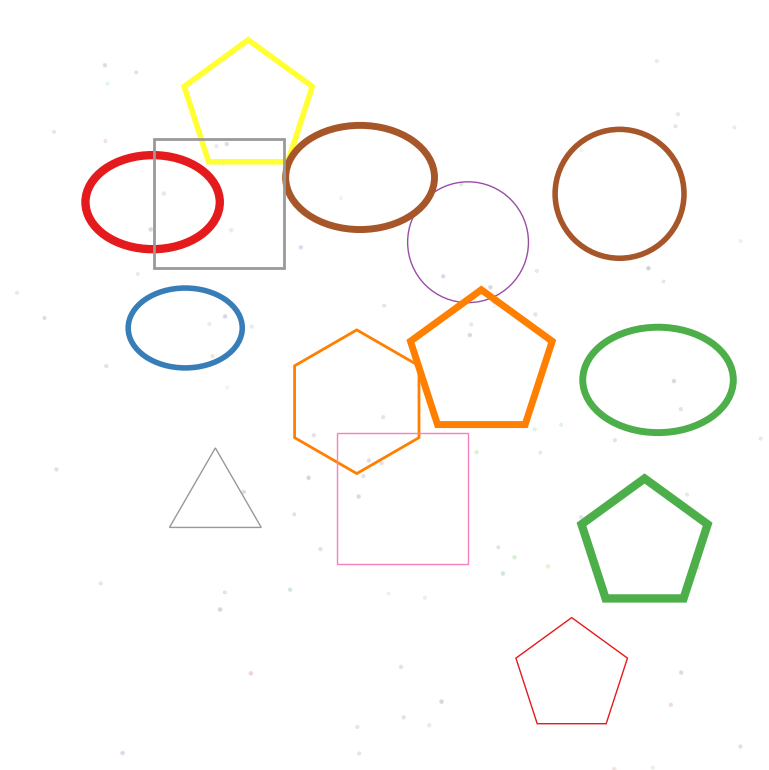[{"shape": "pentagon", "thickness": 0.5, "radius": 0.38, "center": [0.742, 0.122]}, {"shape": "oval", "thickness": 3, "radius": 0.44, "center": [0.198, 0.737]}, {"shape": "oval", "thickness": 2, "radius": 0.37, "center": [0.241, 0.574]}, {"shape": "pentagon", "thickness": 3, "radius": 0.43, "center": [0.837, 0.292]}, {"shape": "oval", "thickness": 2.5, "radius": 0.49, "center": [0.855, 0.507]}, {"shape": "circle", "thickness": 0.5, "radius": 0.39, "center": [0.608, 0.685]}, {"shape": "hexagon", "thickness": 1, "radius": 0.47, "center": [0.463, 0.478]}, {"shape": "pentagon", "thickness": 2.5, "radius": 0.48, "center": [0.625, 0.527]}, {"shape": "pentagon", "thickness": 2, "radius": 0.44, "center": [0.322, 0.861]}, {"shape": "oval", "thickness": 2.5, "radius": 0.48, "center": [0.468, 0.77]}, {"shape": "circle", "thickness": 2, "radius": 0.42, "center": [0.805, 0.748]}, {"shape": "square", "thickness": 0.5, "radius": 0.43, "center": [0.523, 0.353]}, {"shape": "square", "thickness": 1, "radius": 0.42, "center": [0.285, 0.736]}, {"shape": "triangle", "thickness": 0.5, "radius": 0.34, "center": [0.28, 0.349]}]